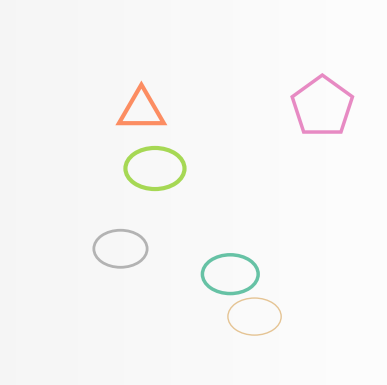[{"shape": "oval", "thickness": 2.5, "radius": 0.36, "center": [0.594, 0.288]}, {"shape": "triangle", "thickness": 3, "radius": 0.33, "center": [0.365, 0.713]}, {"shape": "pentagon", "thickness": 2.5, "radius": 0.41, "center": [0.832, 0.723]}, {"shape": "oval", "thickness": 3, "radius": 0.38, "center": [0.4, 0.562]}, {"shape": "oval", "thickness": 1, "radius": 0.34, "center": [0.657, 0.178]}, {"shape": "oval", "thickness": 2, "radius": 0.34, "center": [0.311, 0.354]}]